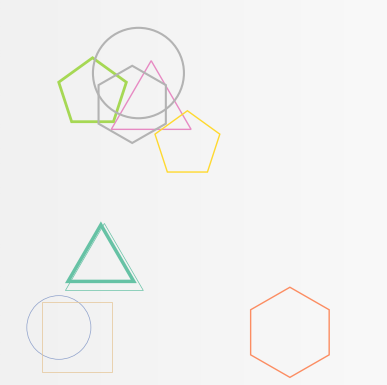[{"shape": "triangle", "thickness": 0.5, "radius": 0.58, "center": [0.269, 0.304]}, {"shape": "triangle", "thickness": 2.5, "radius": 0.49, "center": [0.26, 0.318]}, {"shape": "hexagon", "thickness": 1, "radius": 0.59, "center": [0.748, 0.137]}, {"shape": "circle", "thickness": 0.5, "radius": 0.41, "center": [0.152, 0.149]}, {"shape": "triangle", "thickness": 1, "radius": 0.59, "center": [0.39, 0.723]}, {"shape": "pentagon", "thickness": 2, "radius": 0.46, "center": [0.239, 0.758]}, {"shape": "pentagon", "thickness": 1, "radius": 0.44, "center": [0.484, 0.624]}, {"shape": "square", "thickness": 0.5, "radius": 0.46, "center": [0.199, 0.124]}, {"shape": "circle", "thickness": 1.5, "radius": 0.59, "center": [0.357, 0.81]}, {"shape": "hexagon", "thickness": 1.5, "radius": 0.5, "center": [0.341, 0.729]}]